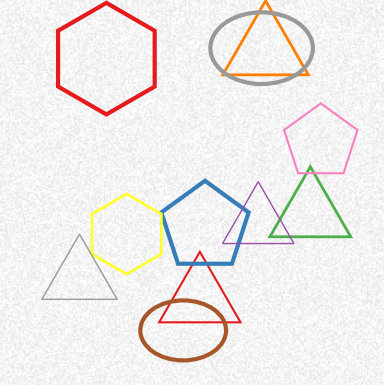[{"shape": "triangle", "thickness": 1.5, "radius": 0.61, "center": [0.519, 0.224]}, {"shape": "hexagon", "thickness": 3, "radius": 0.72, "center": [0.276, 0.848]}, {"shape": "pentagon", "thickness": 3, "radius": 0.6, "center": [0.532, 0.411]}, {"shape": "triangle", "thickness": 2, "radius": 0.61, "center": [0.806, 0.446]}, {"shape": "triangle", "thickness": 1, "radius": 0.54, "center": [0.671, 0.421]}, {"shape": "triangle", "thickness": 2, "radius": 0.64, "center": [0.69, 0.87]}, {"shape": "hexagon", "thickness": 2, "radius": 0.52, "center": [0.329, 0.392]}, {"shape": "oval", "thickness": 3, "radius": 0.56, "center": [0.476, 0.142]}, {"shape": "pentagon", "thickness": 1.5, "radius": 0.5, "center": [0.833, 0.631]}, {"shape": "oval", "thickness": 3, "radius": 0.67, "center": [0.68, 0.875]}, {"shape": "triangle", "thickness": 1, "radius": 0.56, "center": [0.206, 0.279]}]